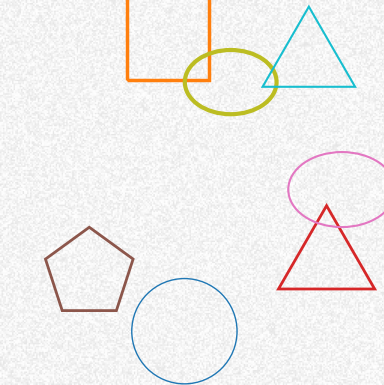[{"shape": "circle", "thickness": 1, "radius": 0.68, "center": [0.479, 0.14]}, {"shape": "square", "thickness": 2.5, "radius": 0.53, "center": [0.437, 0.897]}, {"shape": "triangle", "thickness": 2, "radius": 0.72, "center": [0.848, 0.322]}, {"shape": "pentagon", "thickness": 2, "radius": 0.6, "center": [0.232, 0.29]}, {"shape": "oval", "thickness": 1.5, "radius": 0.7, "center": [0.888, 0.508]}, {"shape": "oval", "thickness": 3, "radius": 0.6, "center": [0.599, 0.787]}, {"shape": "triangle", "thickness": 1.5, "radius": 0.69, "center": [0.802, 0.844]}]